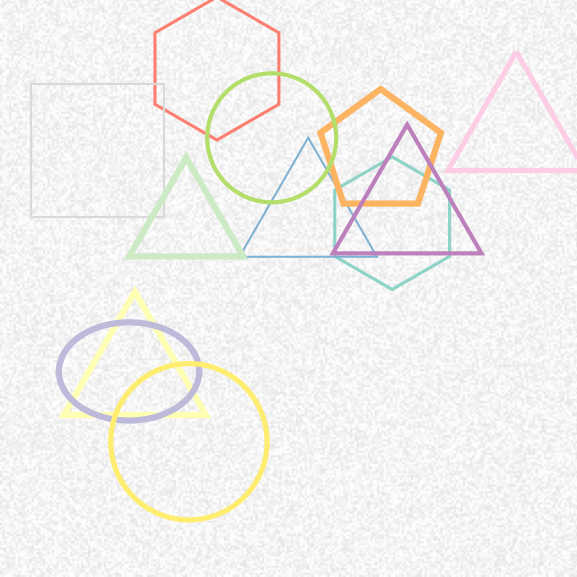[{"shape": "hexagon", "thickness": 1.5, "radius": 0.57, "center": [0.679, 0.613]}, {"shape": "triangle", "thickness": 3, "radius": 0.71, "center": [0.234, 0.352]}, {"shape": "oval", "thickness": 3, "radius": 0.61, "center": [0.223, 0.356]}, {"shape": "hexagon", "thickness": 1.5, "radius": 0.62, "center": [0.376, 0.88]}, {"shape": "triangle", "thickness": 1, "radius": 0.69, "center": [0.534, 0.623]}, {"shape": "pentagon", "thickness": 3, "radius": 0.55, "center": [0.659, 0.735]}, {"shape": "circle", "thickness": 2, "radius": 0.56, "center": [0.47, 0.76]}, {"shape": "triangle", "thickness": 2.5, "radius": 0.69, "center": [0.894, 0.772]}, {"shape": "square", "thickness": 1, "radius": 0.57, "center": [0.168, 0.739]}, {"shape": "triangle", "thickness": 2, "radius": 0.74, "center": [0.705, 0.635]}, {"shape": "triangle", "thickness": 3, "radius": 0.57, "center": [0.322, 0.612]}, {"shape": "circle", "thickness": 2.5, "radius": 0.68, "center": [0.327, 0.234]}]